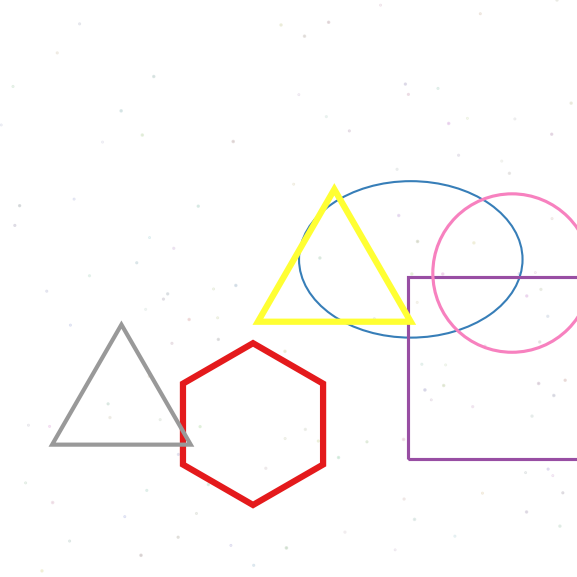[{"shape": "hexagon", "thickness": 3, "radius": 0.7, "center": [0.438, 0.265]}, {"shape": "oval", "thickness": 1, "radius": 0.97, "center": [0.711, 0.55]}, {"shape": "square", "thickness": 1.5, "radius": 0.79, "center": [0.864, 0.362]}, {"shape": "triangle", "thickness": 3, "radius": 0.76, "center": [0.579, 0.518]}, {"shape": "circle", "thickness": 1.5, "radius": 0.69, "center": [0.887, 0.526]}, {"shape": "triangle", "thickness": 2, "radius": 0.69, "center": [0.21, 0.298]}]